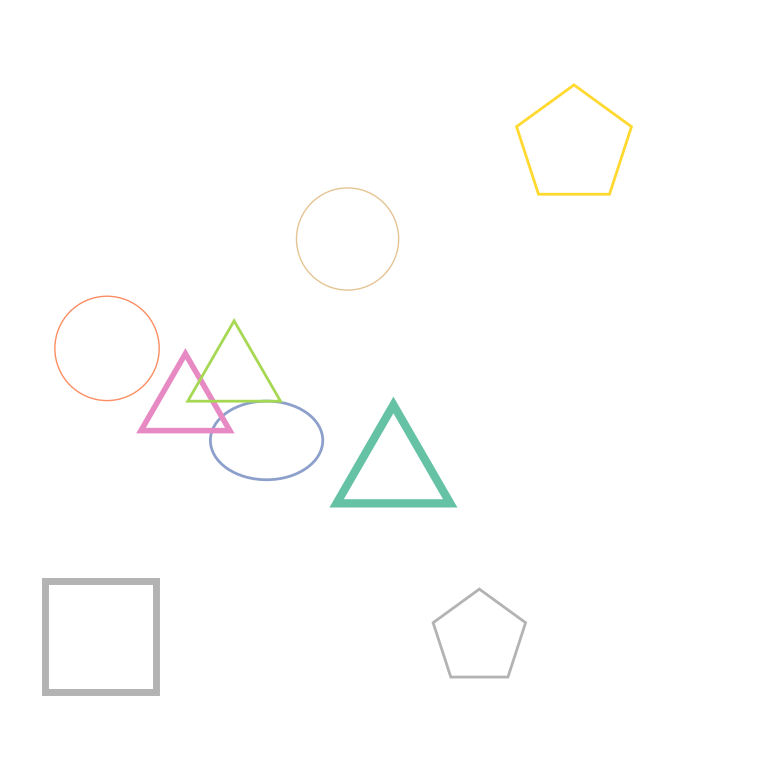[{"shape": "triangle", "thickness": 3, "radius": 0.43, "center": [0.511, 0.389]}, {"shape": "circle", "thickness": 0.5, "radius": 0.34, "center": [0.139, 0.548]}, {"shape": "oval", "thickness": 1, "radius": 0.36, "center": [0.346, 0.428]}, {"shape": "triangle", "thickness": 2, "radius": 0.33, "center": [0.241, 0.474]}, {"shape": "triangle", "thickness": 1, "radius": 0.35, "center": [0.304, 0.514]}, {"shape": "pentagon", "thickness": 1, "radius": 0.39, "center": [0.745, 0.811]}, {"shape": "circle", "thickness": 0.5, "radius": 0.33, "center": [0.451, 0.69]}, {"shape": "pentagon", "thickness": 1, "radius": 0.32, "center": [0.623, 0.172]}, {"shape": "square", "thickness": 2.5, "radius": 0.36, "center": [0.131, 0.173]}]